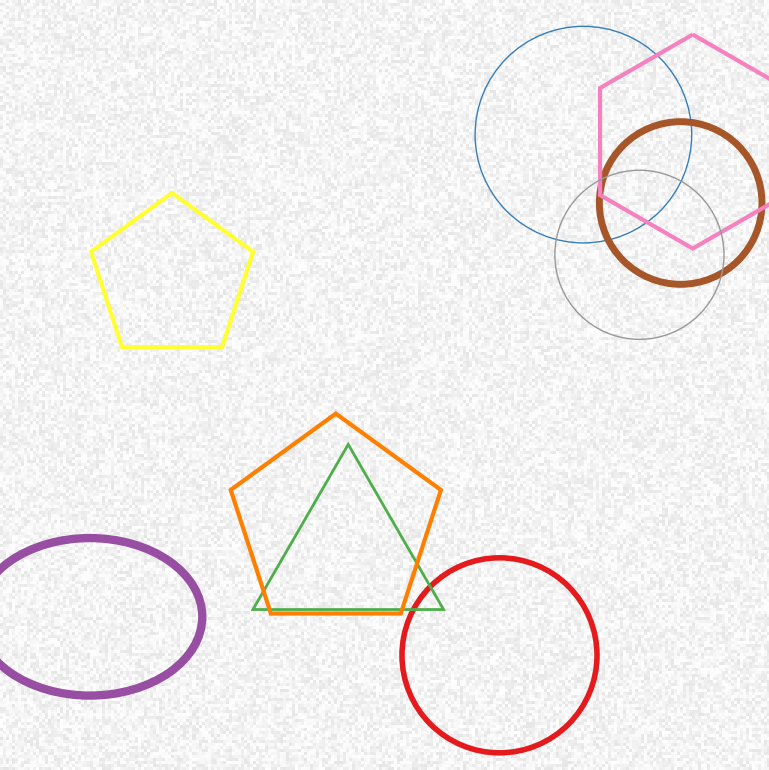[{"shape": "circle", "thickness": 2, "radius": 0.63, "center": [0.649, 0.149]}, {"shape": "circle", "thickness": 0.5, "radius": 0.7, "center": [0.758, 0.825]}, {"shape": "triangle", "thickness": 1, "radius": 0.71, "center": [0.452, 0.28]}, {"shape": "oval", "thickness": 3, "radius": 0.73, "center": [0.117, 0.199]}, {"shape": "pentagon", "thickness": 1.5, "radius": 0.72, "center": [0.436, 0.319]}, {"shape": "pentagon", "thickness": 1.5, "radius": 0.55, "center": [0.223, 0.639]}, {"shape": "circle", "thickness": 2.5, "radius": 0.53, "center": [0.884, 0.736]}, {"shape": "hexagon", "thickness": 1.5, "radius": 0.69, "center": [0.9, 0.816]}, {"shape": "circle", "thickness": 0.5, "radius": 0.55, "center": [0.83, 0.669]}]